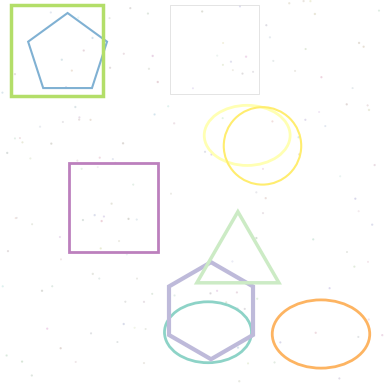[{"shape": "oval", "thickness": 2, "radius": 0.57, "center": [0.54, 0.137]}, {"shape": "oval", "thickness": 2, "radius": 0.56, "center": [0.642, 0.648]}, {"shape": "hexagon", "thickness": 3, "radius": 0.63, "center": [0.548, 0.193]}, {"shape": "pentagon", "thickness": 1.5, "radius": 0.54, "center": [0.176, 0.858]}, {"shape": "oval", "thickness": 2, "radius": 0.63, "center": [0.834, 0.132]}, {"shape": "square", "thickness": 2.5, "radius": 0.59, "center": [0.148, 0.869]}, {"shape": "square", "thickness": 0.5, "radius": 0.58, "center": [0.558, 0.871]}, {"shape": "square", "thickness": 2, "radius": 0.58, "center": [0.295, 0.46]}, {"shape": "triangle", "thickness": 2.5, "radius": 0.62, "center": [0.618, 0.327]}, {"shape": "circle", "thickness": 1.5, "radius": 0.5, "center": [0.682, 0.621]}]